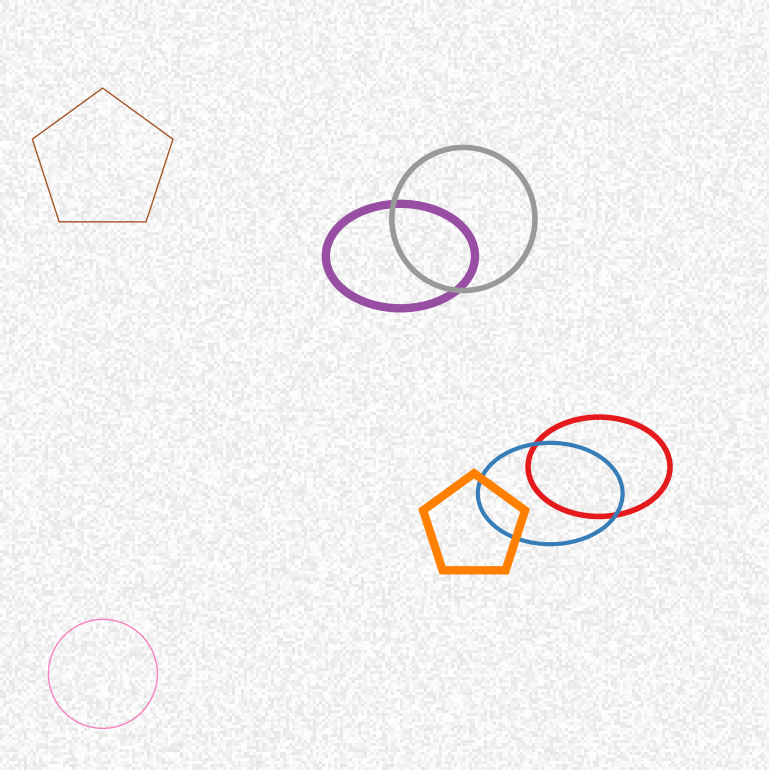[{"shape": "oval", "thickness": 2, "radius": 0.46, "center": [0.778, 0.394]}, {"shape": "oval", "thickness": 1.5, "radius": 0.47, "center": [0.715, 0.359]}, {"shape": "oval", "thickness": 3, "radius": 0.48, "center": [0.52, 0.667]}, {"shape": "pentagon", "thickness": 3, "radius": 0.35, "center": [0.616, 0.316]}, {"shape": "pentagon", "thickness": 0.5, "radius": 0.48, "center": [0.133, 0.79]}, {"shape": "circle", "thickness": 0.5, "radius": 0.35, "center": [0.134, 0.125]}, {"shape": "circle", "thickness": 2, "radius": 0.46, "center": [0.602, 0.716]}]